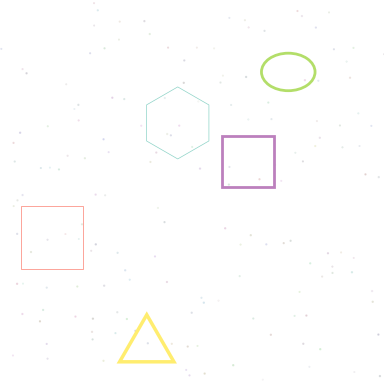[{"shape": "hexagon", "thickness": 0.5, "radius": 0.47, "center": [0.462, 0.681]}, {"shape": "square", "thickness": 0.5, "radius": 0.41, "center": [0.136, 0.383]}, {"shape": "oval", "thickness": 2, "radius": 0.35, "center": [0.749, 0.813]}, {"shape": "square", "thickness": 2, "radius": 0.33, "center": [0.644, 0.58]}, {"shape": "triangle", "thickness": 2.5, "radius": 0.41, "center": [0.381, 0.101]}]